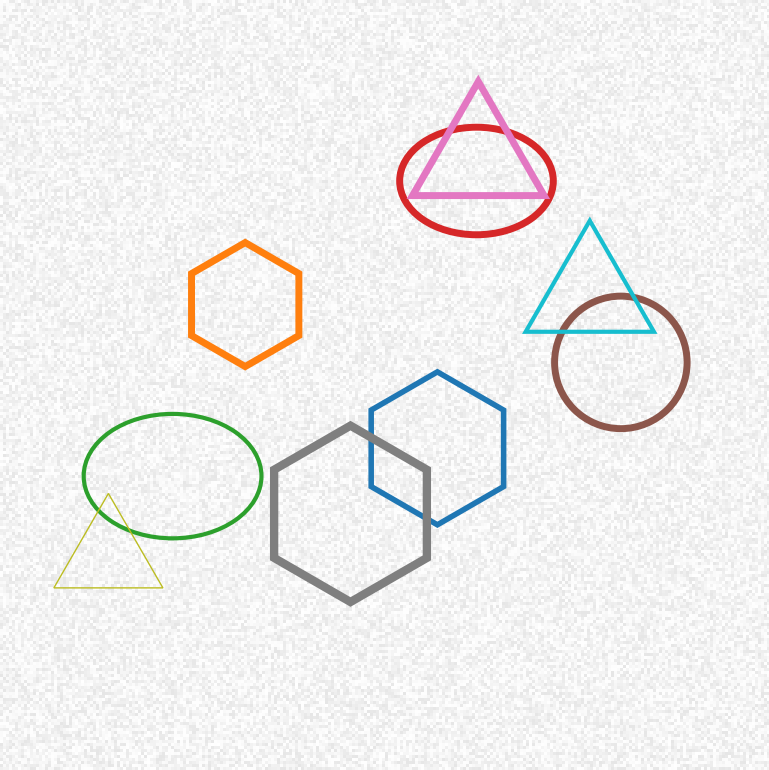[{"shape": "hexagon", "thickness": 2, "radius": 0.5, "center": [0.568, 0.418]}, {"shape": "hexagon", "thickness": 2.5, "radius": 0.4, "center": [0.318, 0.604]}, {"shape": "oval", "thickness": 1.5, "radius": 0.58, "center": [0.224, 0.382]}, {"shape": "oval", "thickness": 2.5, "radius": 0.5, "center": [0.619, 0.765]}, {"shape": "circle", "thickness": 2.5, "radius": 0.43, "center": [0.806, 0.529]}, {"shape": "triangle", "thickness": 2.5, "radius": 0.49, "center": [0.621, 0.795]}, {"shape": "hexagon", "thickness": 3, "radius": 0.57, "center": [0.455, 0.333]}, {"shape": "triangle", "thickness": 0.5, "radius": 0.41, "center": [0.141, 0.277]}, {"shape": "triangle", "thickness": 1.5, "radius": 0.48, "center": [0.766, 0.617]}]